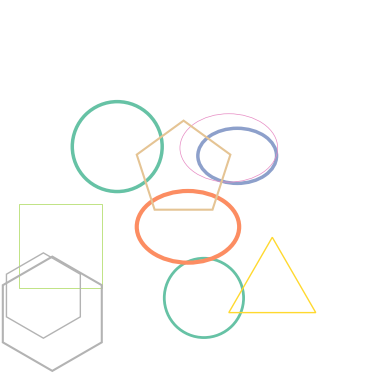[{"shape": "circle", "thickness": 2.5, "radius": 0.58, "center": [0.305, 0.619]}, {"shape": "circle", "thickness": 2, "radius": 0.51, "center": [0.53, 0.226]}, {"shape": "oval", "thickness": 3, "radius": 0.67, "center": [0.488, 0.411]}, {"shape": "oval", "thickness": 2.5, "radius": 0.51, "center": [0.616, 0.595]}, {"shape": "oval", "thickness": 0.5, "radius": 0.63, "center": [0.594, 0.616]}, {"shape": "square", "thickness": 0.5, "radius": 0.54, "center": [0.157, 0.362]}, {"shape": "triangle", "thickness": 1, "radius": 0.65, "center": [0.707, 0.253]}, {"shape": "pentagon", "thickness": 1.5, "radius": 0.64, "center": [0.477, 0.559]}, {"shape": "hexagon", "thickness": 1.5, "radius": 0.74, "center": [0.136, 0.185]}, {"shape": "hexagon", "thickness": 1, "radius": 0.55, "center": [0.113, 0.232]}]